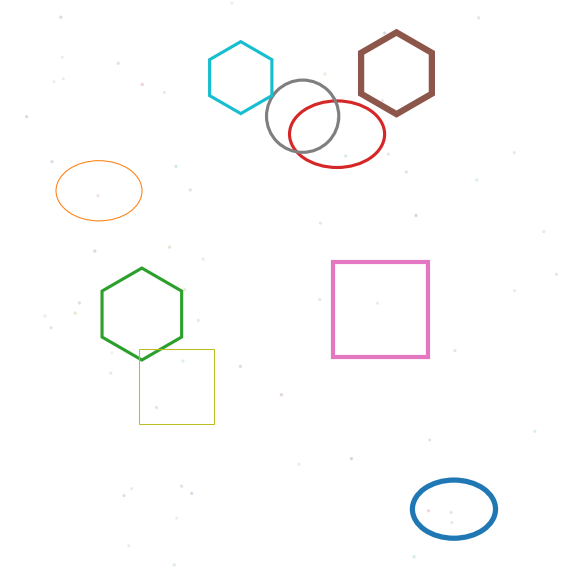[{"shape": "oval", "thickness": 2.5, "radius": 0.36, "center": [0.786, 0.118]}, {"shape": "oval", "thickness": 0.5, "radius": 0.37, "center": [0.171, 0.669]}, {"shape": "hexagon", "thickness": 1.5, "radius": 0.4, "center": [0.246, 0.455]}, {"shape": "oval", "thickness": 1.5, "radius": 0.41, "center": [0.584, 0.767]}, {"shape": "hexagon", "thickness": 3, "radius": 0.35, "center": [0.687, 0.872]}, {"shape": "square", "thickness": 2, "radius": 0.41, "center": [0.658, 0.463]}, {"shape": "circle", "thickness": 1.5, "radius": 0.31, "center": [0.524, 0.798]}, {"shape": "square", "thickness": 0.5, "radius": 0.33, "center": [0.306, 0.33]}, {"shape": "hexagon", "thickness": 1.5, "radius": 0.31, "center": [0.417, 0.865]}]